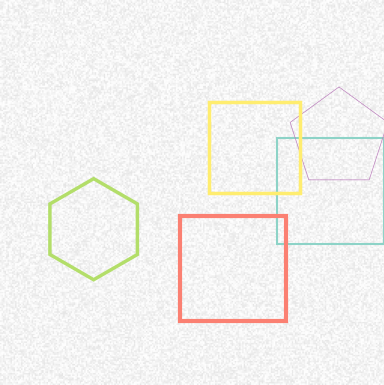[{"shape": "square", "thickness": 1.5, "radius": 0.69, "center": [0.858, 0.504]}, {"shape": "square", "thickness": 3, "radius": 0.69, "center": [0.605, 0.302]}, {"shape": "hexagon", "thickness": 2.5, "radius": 0.66, "center": [0.243, 0.405]}, {"shape": "pentagon", "thickness": 0.5, "radius": 0.67, "center": [0.88, 0.641]}, {"shape": "square", "thickness": 2.5, "radius": 0.59, "center": [0.662, 0.617]}]